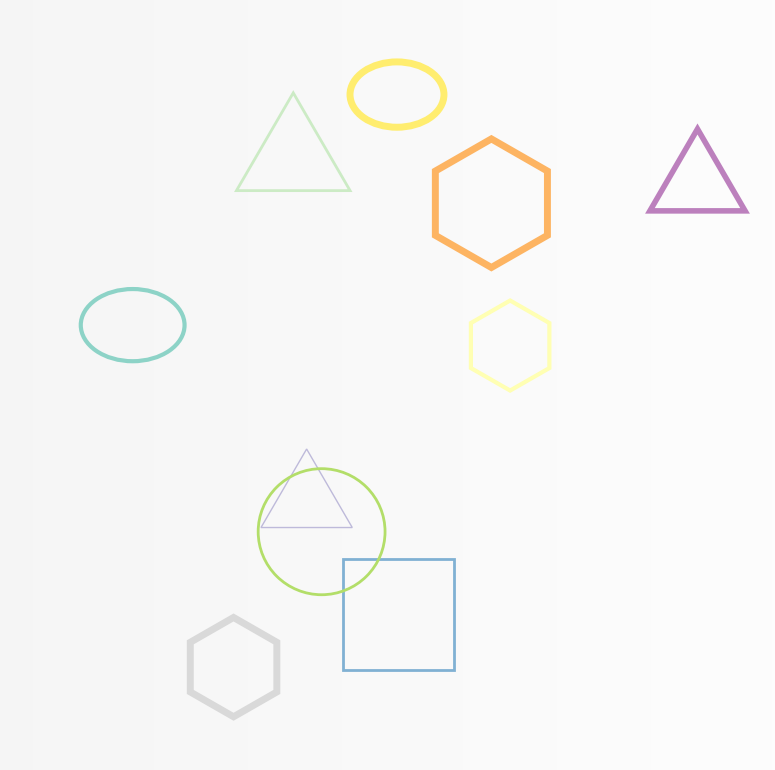[{"shape": "oval", "thickness": 1.5, "radius": 0.33, "center": [0.171, 0.578]}, {"shape": "hexagon", "thickness": 1.5, "radius": 0.29, "center": [0.658, 0.551]}, {"shape": "triangle", "thickness": 0.5, "radius": 0.34, "center": [0.396, 0.349]}, {"shape": "square", "thickness": 1, "radius": 0.36, "center": [0.514, 0.202]}, {"shape": "hexagon", "thickness": 2.5, "radius": 0.42, "center": [0.634, 0.736]}, {"shape": "circle", "thickness": 1, "radius": 0.41, "center": [0.415, 0.309]}, {"shape": "hexagon", "thickness": 2.5, "radius": 0.32, "center": [0.301, 0.134]}, {"shape": "triangle", "thickness": 2, "radius": 0.35, "center": [0.9, 0.762]}, {"shape": "triangle", "thickness": 1, "radius": 0.42, "center": [0.378, 0.795]}, {"shape": "oval", "thickness": 2.5, "radius": 0.3, "center": [0.512, 0.877]}]